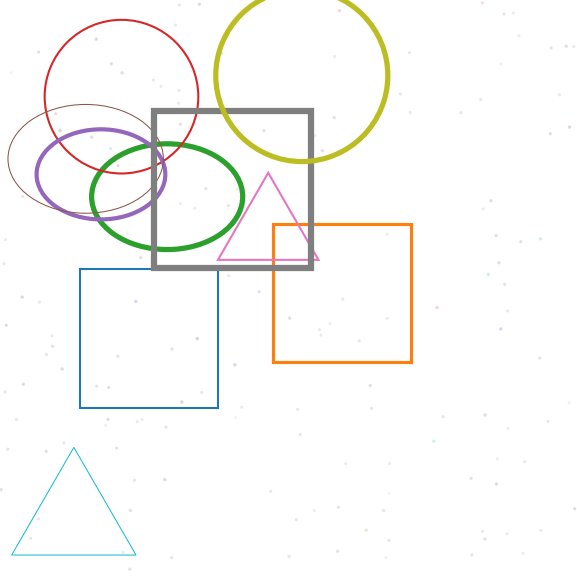[{"shape": "square", "thickness": 1, "radius": 0.6, "center": [0.258, 0.413]}, {"shape": "square", "thickness": 1.5, "radius": 0.6, "center": [0.592, 0.491]}, {"shape": "oval", "thickness": 2.5, "radius": 0.65, "center": [0.289, 0.659]}, {"shape": "circle", "thickness": 1, "radius": 0.67, "center": [0.21, 0.832]}, {"shape": "oval", "thickness": 2, "radius": 0.56, "center": [0.175, 0.697]}, {"shape": "oval", "thickness": 0.5, "radius": 0.67, "center": [0.148, 0.724]}, {"shape": "triangle", "thickness": 1, "radius": 0.5, "center": [0.464, 0.599]}, {"shape": "square", "thickness": 3, "radius": 0.68, "center": [0.403, 0.671]}, {"shape": "circle", "thickness": 2.5, "radius": 0.74, "center": [0.523, 0.868]}, {"shape": "triangle", "thickness": 0.5, "radius": 0.62, "center": [0.128, 0.1]}]